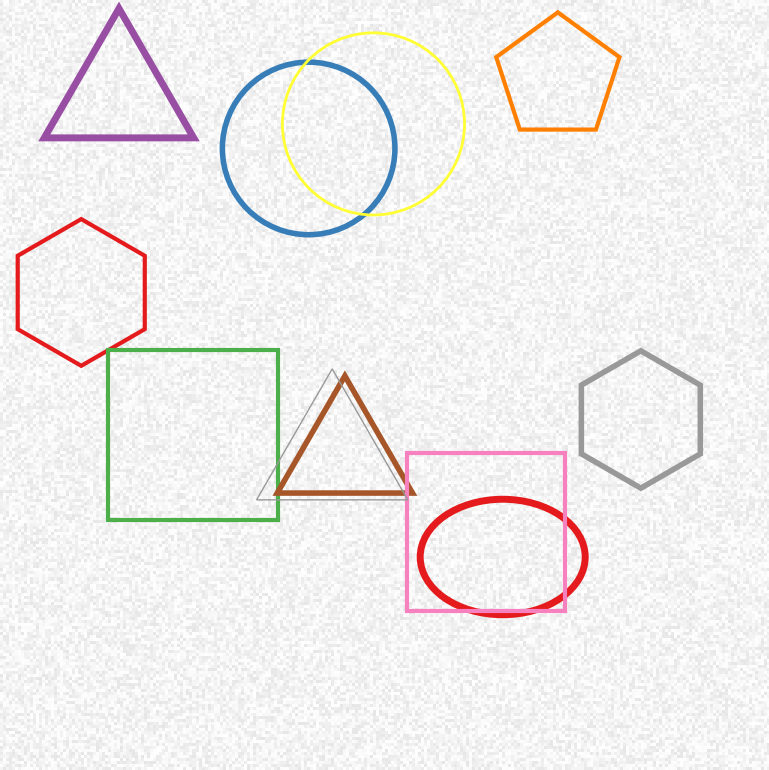[{"shape": "oval", "thickness": 2.5, "radius": 0.54, "center": [0.653, 0.277]}, {"shape": "hexagon", "thickness": 1.5, "radius": 0.48, "center": [0.106, 0.62]}, {"shape": "circle", "thickness": 2, "radius": 0.56, "center": [0.401, 0.807]}, {"shape": "square", "thickness": 1.5, "radius": 0.55, "center": [0.251, 0.435]}, {"shape": "triangle", "thickness": 2.5, "radius": 0.56, "center": [0.155, 0.877]}, {"shape": "pentagon", "thickness": 1.5, "radius": 0.42, "center": [0.724, 0.9]}, {"shape": "circle", "thickness": 1, "radius": 0.59, "center": [0.485, 0.839]}, {"shape": "triangle", "thickness": 2, "radius": 0.51, "center": [0.448, 0.41]}, {"shape": "square", "thickness": 1.5, "radius": 0.51, "center": [0.631, 0.309]}, {"shape": "hexagon", "thickness": 2, "radius": 0.45, "center": [0.832, 0.455]}, {"shape": "triangle", "thickness": 0.5, "radius": 0.57, "center": [0.431, 0.408]}]